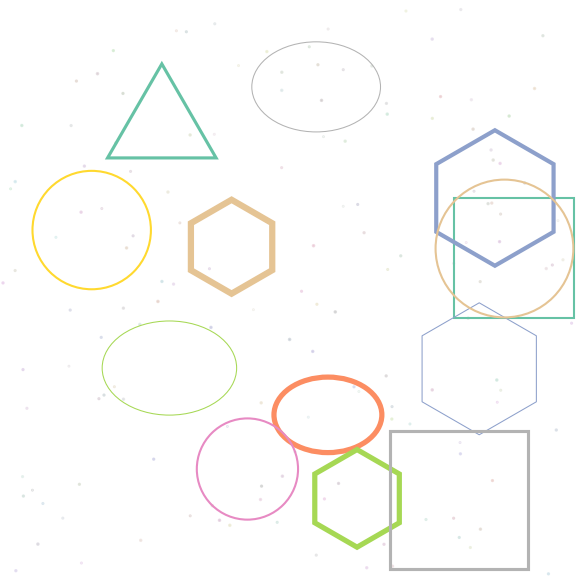[{"shape": "square", "thickness": 1, "radius": 0.52, "center": [0.89, 0.552]}, {"shape": "triangle", "thickness": 1.5, "radius": 0.54, "center": [0.28, 0.78]}, {"shape": "oval", "thickness": 2.5, "radius": 0.47, "center": [0.568, 0.281]}, {"shape": "hexagon", "thickness": 0.5, "radius": 0.57, "center": [0.83, 0.361]}, {"shape": "hexagon", "thickness": 2, "radius": 0.59, "center": [0.857, 0.656]}, {"shape": "circle", "thickness": 1, "radius": 0.44, "center": [0.428, 0.187]}, {"shape": "hexagon", "thickness": 2.5, "radius": 0.42, "center": [0.618, 0.136]}, {"shape": "oval", "thickness": 0.5, "radius": 0.58, "center": [0.293, 0.362]}, {"shape": "circle", "thickness": 1, "radius": 0.51, "center": [0.159, 0.601]}, {"shape": "hexagon", "thickness": 3, "radius": 0.41, "center": [0.401, 0.572]}, {"shape": "circle", "thickness": 1, "radius": 0.6, "center": [0.874, 0.569]}, {"shape": "square", "thickness": 1.5, "radius": 0.6, "center": [0.795, 0.133]}, {"shape": "oval", "thickness": 0.5, "radius": 0.56, "center": [0.547, 0.849]}]